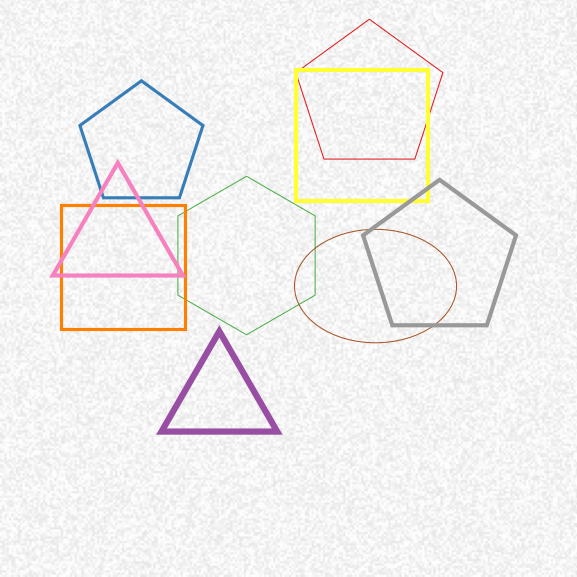[{"shape": "pentagon", "thickness": 0.5, "radius": 0.67, "center": [0.64, 0.832]}, {"shape": "pentagon", "thickness": 1.5, "radius": 0.56, "center": [0.245, 0.747]}, {"shape": "hexagon", "thickness": 0.5, "radius": 0.69, "center": [0.427, 0.557]}, {"shape": "triangle", "thickness": 3, "radius": 0.58, "center": [0.38, 0.31]}, {"shape": "square", "thickness": 1.5, "radius": 0.54, "center": [0.212, 0.537]}, {"shape": "square", "thickness": 2, "radius": 0.57, "center": [0.627, 0.764]}, {"shape": "oval", "thickness": 0.5, "radius": 0.7, "center": [0.65, 0.504]}, {"shape": "triangle", "thickness": 2, "radius": 0.65, "center": [0.204, 0.587]}, {"shape": "pentagon", "thickness": 2, "radius": 0.7, "center": [0.761, 0.549]}]